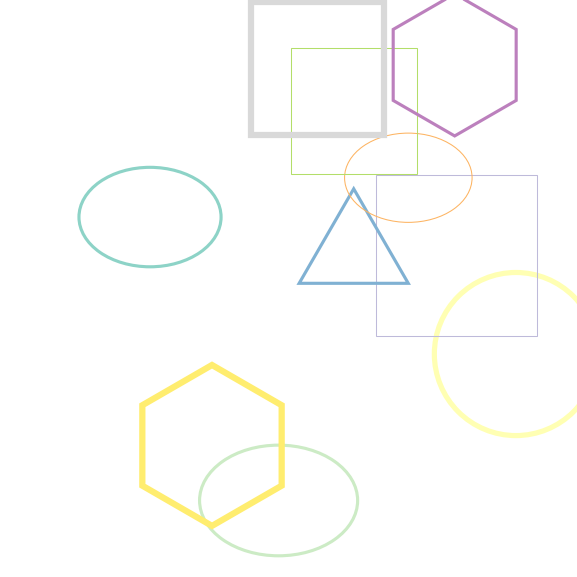[{"shape": "oval", "thickness": 1.5, "radius": 0.62, "center": [0.26, 0.623]}, {"shape": "circle", "thickness": 2.5, "radius": 0.71, "center": [0.893, 0.386]}, {"shape": "square", "thickness": 0.5, "radius": 0.7, "center": [0.79, 0.557]}, {"shape": "triangle", "thickness": 1.5, "radius": 0.55, "center": [0.612, 0.563]}, {"shape": "oval", "thickness": 0.5, "radius": 0.55, "center": [0.707, 0.691]}, {"shape": "square", "thickness": 0.5, "radius": 0.55, "center": [0.614, 0.807]}, {"shape": "square", "thickness": 3, "radius": 0.57, "center": [0.55, 0.881]}, {"shape": "hexagon", "thickness": 1.5, "radius": 0.61, "center": [0.787, 0.887]}, {"shape": "oval", "thickness": 1.5, "radius": 0.68, "center": [0.482, 0.133]}, {"shape": "hexagon", "thickness": 3, "radius": 0.7, "center": [0.367, 0.228]}]